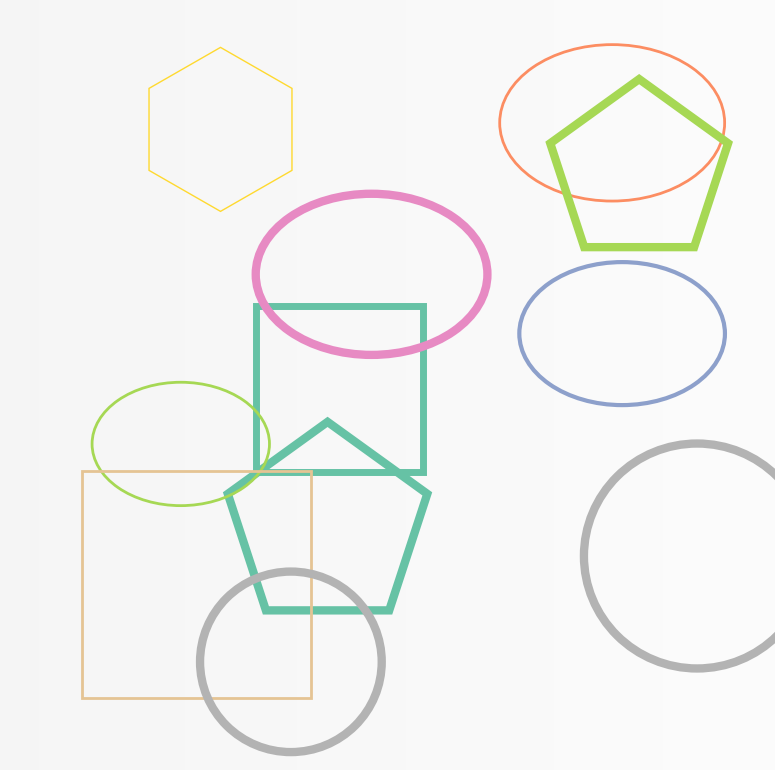[{"shape": "pentagon", "thickness": 3, "radius": 0.68, "center": [0.423, 0.317]}, {"shape": "square", "thickness": 2.5, "radius": 0.54, "center": [0.438, 0.495]}, {"shape": "oval", "thickness": 1, "radius": 0.73, "center": [0.79, 0.84]}, {"shape": "oval", "thickness": 1.5, "radius": 0.66, "center": [0.803, 0.567]}, {"shape": "oval", "thickness": 3, "radius": 0.75, "center": [0.479, 0.644]}, {"shape": "pentagon", "thickness": 3, "radius": 0.6, "center": [0.825, 0.777]}, {"shape": "oval", "thickness": 1, "radius": 0.57, "center": [0.233, 0.423]}, {"shape": "hexagon", "thickness": 0.5, "radius": 0.53, "center": [0.285, 0.832]}, {"shape": "square", "thickness": 1, "radius": 0.74, "center": [0.254, 0.241]}, {"shape": "circle", "thickness": 3, "radius": 0.59, "center": [0.375, 0.14]}, {"shape": "circle", "thickness": 3, "radius": 0.73, "center": [0.9, 0.278]}]